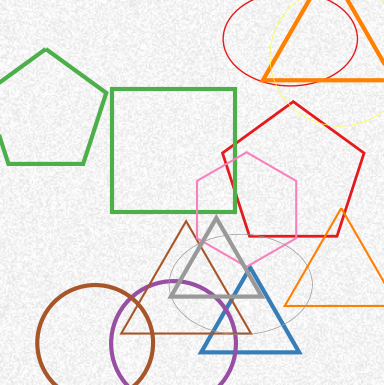[{"shape": "pentagon", "thickness": 2, "radius": 0.97, "center": [0.762, 0.543]}, {"shape": "oval", "thickness": 1, "radius": 0.87, "center": [0.754, 0.899]}, {"shape": "triangle", "thickness": 3, "radius": 0.74, "center": [0.65, 0.158]}, {"shape": "square", "thickness": 3, "radius": 0.8, "center": [0.45, 0.609]}, {"shape": "pentagon", "thickness": 3, "radius": 0.83, "center": [0.119, 0.708]}, {"shape": "circle", "thickness": 3, "radius": 0.81, "center": [0.451, 0.108]}, {"shape": "triangle", "thickness": 1.5, "radius": 0.85, "center": [0.886, 0.29]}, {"shape": "triangle", "thickness": 3, "radius": 0.98, "center": [0.853, 0.89]}, {"shape": "circle", "thickness": 0.5, "radius": 0.91, "center": [0.883, 0.854]}, {"shape": "triangle", "thickness": 1.5, "radius": 0.97, "center": [0.483, 0.231]}, {"shape": "circle", "thickness": 3, "radius": 0.75, "center": [0.247, 0.109]}, {"shape": "hexagon", "thickness": 1.5, "radius": 0.74, "center": [0.641, 0.456]}, {"shape": "triangle", "thickness": 3, "radius": 0.68, "center": [0.562, 0.298]}, {"shape": "oval", "thickness": 0.5, "radius": 0.93, "center": [0.625, 0.261]}]